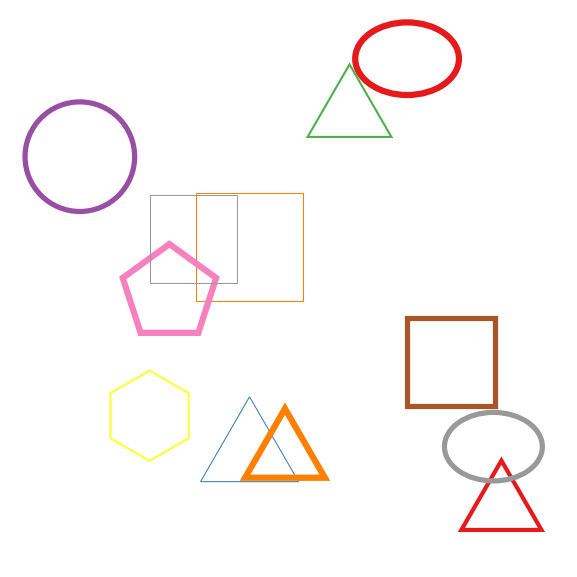[{"shape": "triangle", "thickness": 2, "radius": 0.4, "center": [0.868, 0.122]}, {"shape": "oval", "thickness": 3, "radius": 0.45, "center": [0.705, 0.897]}, {"shape": "triangle", "thickness": 0.5, "radius": 0.49, "center": [0.432, 0.214]}, {"shape": "triangle", "thickness": 1, "radius": 0.42, "center": [0.605, 0.804]}, {"shape": "circle", "thickness": 2.5, "radius": 0.47, "center": [0.138, 0.728]}, {"shape": "triangle", "thickness": 3, "radius": 0.4, "center": [0.493, 0.212]}, {"shape": "square", "thickness": 0.5, "radius": 0.46, "center": [0.432, 0.571]}, {"shape": "hexagon", "thickness": 1, "radius": 0.39, "center": [0.259, 0.279]}, {"shape": "square", "thickness": 2.5, "radius": 0.38, "center": [0.781, 0.372]}, {"shape": "pentagon", "thickness": 3, "radius": 0.43, "center": [0.293, 0.492]}, {"shape": "oval", "thickness": 2.5, "radius": 0.42, "center": [0.854, 0.226]}, {"shape": "square", "thickness": 0.5, "radius": 0.38, "center": [0.335, 0.585]}]